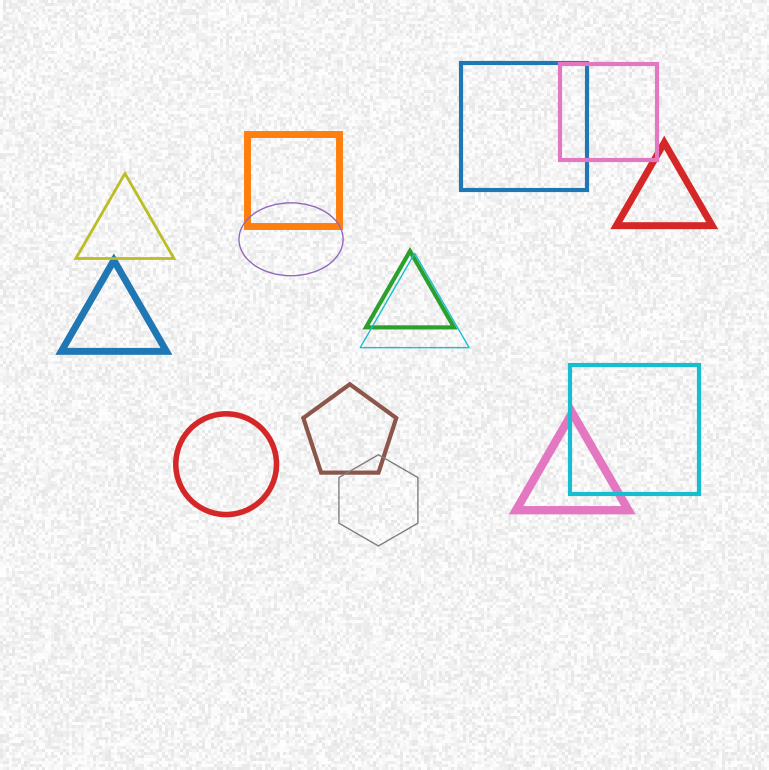[{"shape": "square", "thickness": 1.5, "radius": 0.41, "center": [0.68, 0.836]}, {"shape": "triangle", "thickness": 2.5, "radius": 0.39, "center": [0.148, 0.583]}, {"shape": "square", "thickness": 2.5, "radius": 0.3, "center": [0.381, 0.766]}, {"shape": "triangle", "thickness": 1.5, "radius": 0.33, "center": [0.532, 0.608]}, {"shape": "triangle", "thickness": 2.5, "radius": 0.36, "center": [0.863, 0.743]}, {"shape": "circle", "thickness": 2, "radius": 0.33, "center": [0.294, 0.397]}, {"shape": "oval", "thickness": 0.5, "radius": 0.34, "center": [0.378, 0.689]}, {"shape": "pentagon", "thickness": 1.5, "radius": 0.32, "center": [0.454, 0.438]}, {"shape": "square", "thickness": 1.5, "radius": 0.31, "center": [0.79, 0.854]}, {"shape": "triangle", "thickness": 3, "radius": 0.42, "center": [0.743, 0.38]}, {"shape": "hexagon", "thickness": 0.5, "radius": 0.3, "center": [0.491, 0.35]}, {"shape": "triangle", "thickness": 1, "radius": 0.37, "center": [0.162, 0.701]}, {"shape": "square", "thickness": 1.5, "radius": 0.42, "center": [0.824, 0.442]}, {"shape": "triangle", "thickness": 0.5, "radius": 0.41, "center": [0.538, 0.589]}]